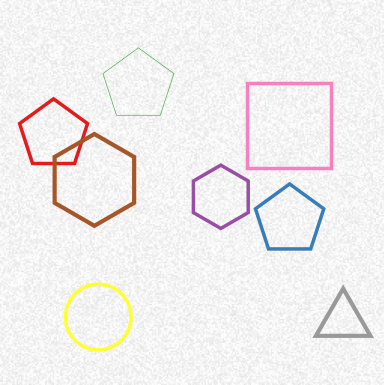[{"shape": "pentagon", "thickness": 2.5, "radius": 0.46, "center": [0.139, 0.65]}, {"shape": "pentagon", "thickness": 2.5, "radius": 0.47, "center": [0.752, 0.429]}, {"shape": "pentagon", "thickness": 0.5, "radius": 0.48, "center": [0.36, 0.779]}, {"shape": "hexagon", "thickness": 2.5, "radius": 0.41, "center": [0.574, 0.489]}, {"shape": "circle", "thickness": 2.5, "radius": 0.43, "center": [0.255, 0.176]}, {"shape": "hexagon", "thickness": 3, "radius": 0.6, "center": [0.245, 0.533]}, {"shape": "square", "thickness": 2.5, "radius": 0.55, "center": [0.75, 0.673]}, {"shape": "triangle", "thickness": 3, "radius": 0.41, "center": [0.891, 0.169]}]